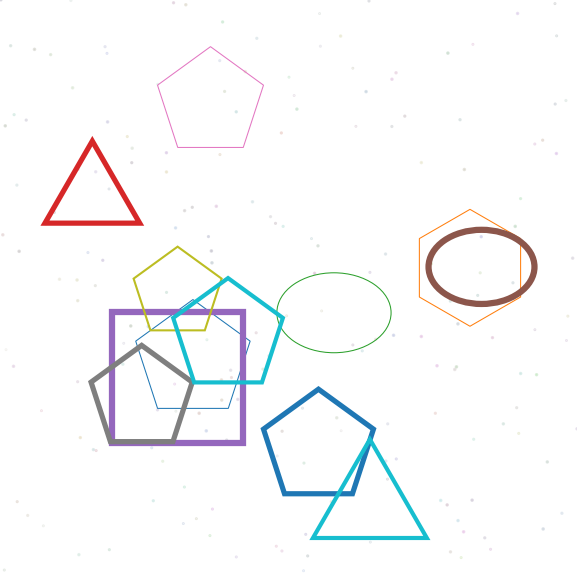[{"shape": "pentagon", "thickness": 2.5, "radius": 0.5, "center": [0.551, 0.225]}, {"shape": "pentagon", "thickness": 0.5, "radius": 0.52, "center": [0.334, 0.376]}, {"shape": "hexagon", "thickness": 0.5, "radius": 0.51, "center": [0.814, 0.535]}, {"shape": "oval", "thickness": 0.5, "radius": 0.49, "center": [0.578, 0.458]}, {"shape": "triangle", "thickness": 2.5, "radius": 0.47, "center": [0.16, 0.66]}, {"shape": "square", "thickness": 3, "radius": 0.57, "center": [0.307, 0.346]}, {"shape": "oval", "thickness": 3, "radius": 0.46, "center": [0.834, 0.537]}, {"shape": "pentagon", "thickness": 0.5, "radius": 0.48, "center": [0.365, 0.822]}, {"shape": "pentagon", "thickness": 2.5, "radius": 0.46, "center": [0.245, 0.309]}, {"shape": "pentagon", "thickness": 1, "radius": 0.4, "center": [0.308, 0.492]}, {"shape": "pentagon", "thickness": 2, "radius": 0.5, "center": [0.395, 0.418]}, {"shape": "triangle", "thickness": 2, "radius": 0.57, "center": [0.641, 0.124]}]